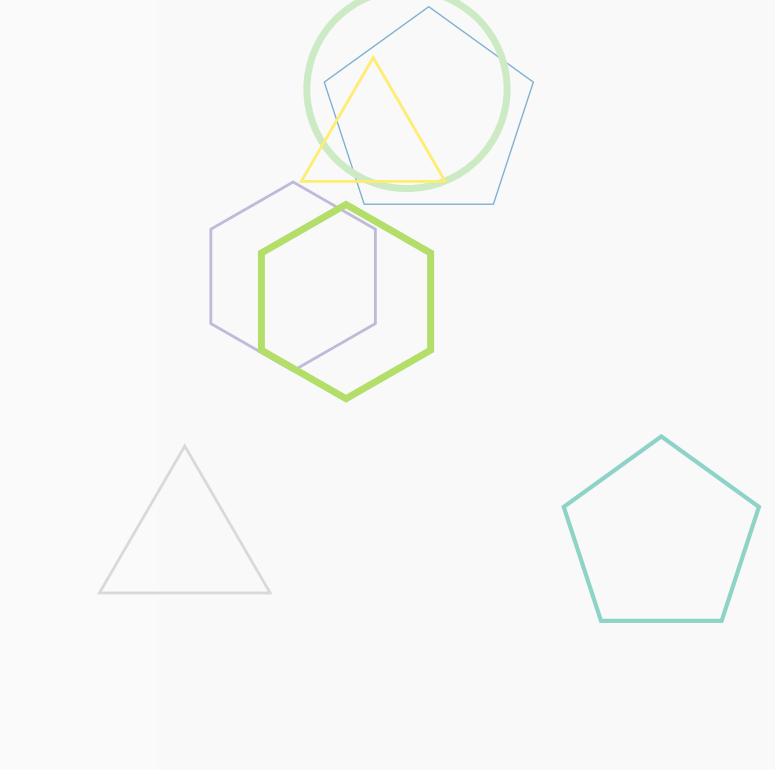[{"shape": "pentagon", "thickness": 1.5, "radius": 0.66, "center": [0.853, 0.301]}, {"shape": "hexagon", "thickness": 1, "radius": 0.61, "center": [0.378, 0.641]}, {"shape": "pentagon", "thickness": 0.5, "radius": 0.71, "center": [0.553, 0.85]}, {"shape": "hexagon", "thickness": 2.5, "radius": 0.63, "center": [0.446, 0.608]}, {"shape": "triangle", "thickness": 1, "radius": 0.64, "center": [0.238, 0.294]}, {"shape": "circle", "thickness": 2.5, "radius": 0.65, "center": [0.525, 0.884]}, {"shape": "triangle", "thickness": 1, "radius": 0.54, "center": [0.482, 0.818]}]